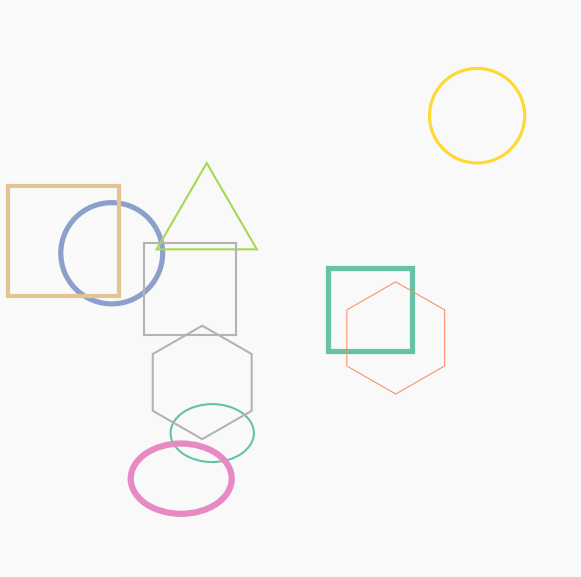[{"shape": "oval", "thickness": 1, "radius": 0.36, "center": [0.365, 0.249]}, {"shape": "square", "thickness": 2.5, "radius": 0.36, "center": [0.636, 0.464]}, {"shape": "hexagon", "thickness": 0.5, "radius": 0.49, "center": [0.681, 0.414]}, {"shape": "circle", "thickness": 2.5, "radius": 0.44, "center": [0.192, 0.561]}, {"shape": "oval", "thickness": 3, "radius": 0.43, "center": [0.312, 0.17]}, {"shape": "triangle", "thickness": 1, "radius": 0.5, "center": [0.356, 0.617]}, {"shape": "circle", "thickness": 1.5, "radius": 0.41, "center": [0.821, 0.799]}, {"shape": "square", "thickness": 2, "radius": 0.48, "center": [0.109, 0.582]}, {"shape": "square", "thickness": 1, "radius": 0.39, "center": [0.327, 0.499]}, {"shape": "hexagon", "thickness": 1, "radius": 0.49, "center": [0.348, 0.337]}]